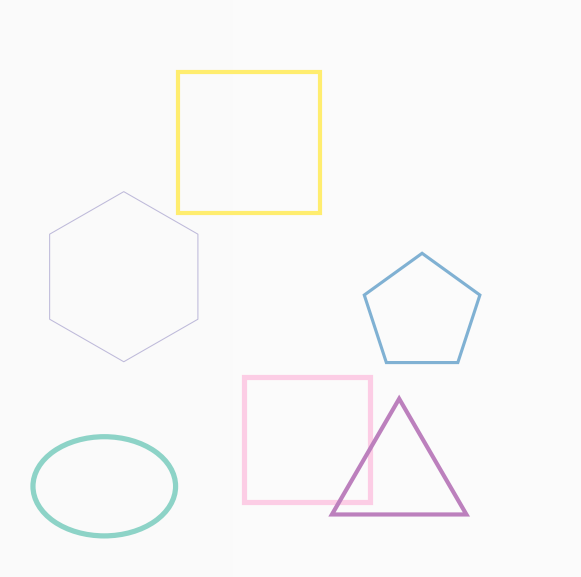[{"shape": "oval", "thickness": 2.5, "radius": 0.61, "center": [0.179, 0.157]}, {"shape": "hexagon", "thickness": 0.5, "radius": 0.74, "center": [0.213, 0.52]}, {"shape": "pentagon", "thickness": 1.5, "radius": 0.52, "center": [0.726, 0.456]}, {"shape": "square", "thickness": 2.5, "radius": 0.54, "center": [0.528, 0.238]}, {"shape": "triangle", "thickness": 2, "radius": 0.67, "center": [0.687, 0.175]}, {"shape": "square", "thickness": 2, "radius": 0.61, "center": [0.428, 0.753]}]